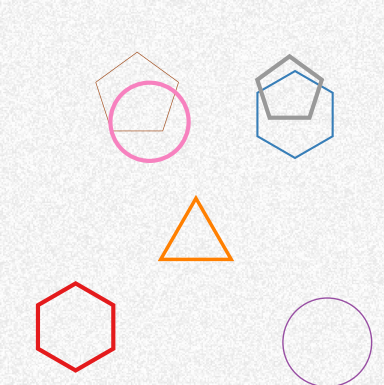[{"shape": "hexagon", "thickness": 3, "radius": 0.57, "center": [0.196, 0.151]}, {"shape": "hexagon", "thickness": 1.5, "radius": 0.56, "center": [0.766, 0.703]}, {"shape": "circle", "thickness": 1, "radius": 0.58, "center": [0.85, 0.111]}, {"shape": "triangle", "thickness": 2.5, "radius": 0.53, "center": [0.509, 0.379]}, {"shape": "pentagon", "thickness": 0.5, "radius": 0.57, "center": [0.356, 0.751]}, {"shape": "circle", "thickness": 3, "radius": 0.51, "center": [0.388, 0.684]}, {"shape": "pentagon", "thickness": 3, "radius": 0.44, "center": [0.752, 0.766]}]